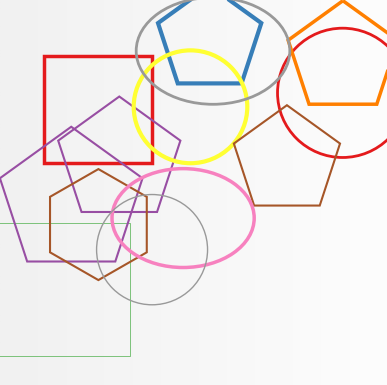[{"shape": "square", "thickness": 2.5, "radius": 0.69, "center": [0.253, 0.716]}, {"shape": "circle", "thickness": 2, "radius": 0.84, "center": [0.884, 0.759]}, {"shape": "pentagon", "thickness": 3, "radius": 0.7, "center": [0.541, 0.897]}, {"shape": "square", "thickness": 0.5, "radius": 0.86, "center": [0.163, 0.249]}, {"shape": "pentagon", "thickness": 1.5, "radius": 0.83, "center": [0.308, 0.584]}, {"shape": "pentagon", "thickness": 1.5, "radius": 0.97, "center": [0.184, 0.477]}, {"shape": "pentagon", "thickness": 2.5, "radius": 0.74, "center": [0.885, 0.85]}, {"shape": "circle", "thickness": 3, "radius": 0.73, "center": [0.492, 0.723]}, {"shape": "pentagon", "thickness": 1.5, "radius": 0.72, "center": [0.74, 0.583]}, {"shape": "hexagon", "thickness": 1.5, "radius": 0.72, "center": [0.254, 0.417]}, {"shape": "oval", "thickness": 2.5, "radius": 0.92, "center": [0.473, 0.434]}, {"shape": "circle", "thickness": 1, "radius": 0.72, "center": [0.392, 0.352]}, {"shape": "oval", "thickness": 2, "radius": 0.99, "center": [0.55, 0.868]}]